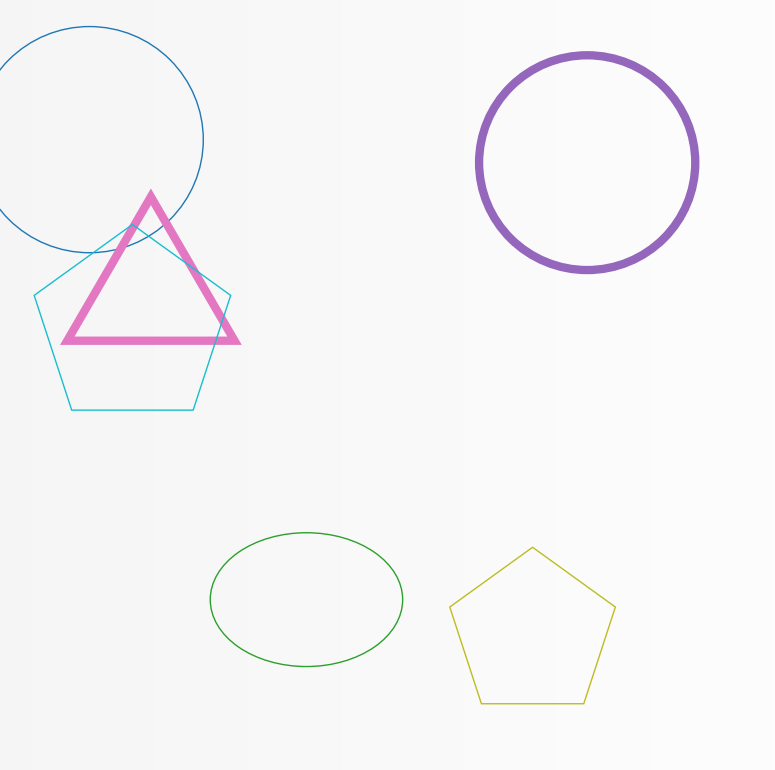[{"shape": "circle", "thickness": 0.5, "radius": 0.73, "center": [0.115, 0.819]}, {"shape": "oval", "thickness": 0.5, "radius": 0.62, "center": [0.395, 0.221]}, {"shape": "circle", "thickness": 3, "radius": 0.7, "center": [0.758, 0.789]}, {"shape": "triangle", "thickness": 3, "radius": 0.62, "center": [0.195, 0.62]}, {"shape": "pentagon", "thickness": 0.5, "radius": 0.56, "center": [0.687, 0.177]}, {"shape": "pentagon", "thickness": 0.5, "radius": 0.67, "center": [0.171, 0.575]}]